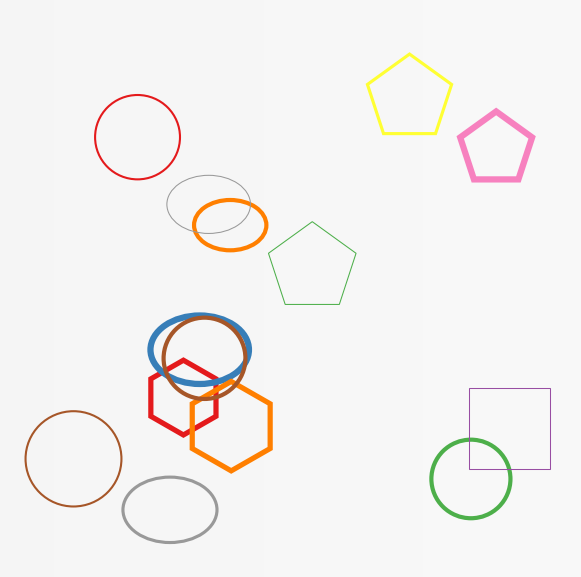[{"shape": "circle", "thickness": 1, "radius": 0.37, "center": [0.237, 0.762]}, {"shape": "hexagon", "thickness": 2.5, "radius": 0.32, "center": [0.316, 0.311]}, {"shape": "oval", "thickness": 3, "radius": 0.42, "center": [0.344, 0.394]}, {"shape": "pentagon", "thickness": 0.5, "radius": 0.4, "center": [0.537, 0.536]}, {"shape": "circle", "thickness": 2, "radius": 0.34, "center": [0.81, 0.17]}, {"shape": "square", "thickness": 0.5, "radius": 0.35, "center": [0.877, 0.258]}, {"shape": "oval", "thickness": 2, "radius": 0.31, "center": [0.396, 0.609]}, {"shape": "hexagon", "thickness": 2.5, "radius": 0.39, "center": [0.398, 0.261]}, {"shape": "pentagon", "thickness": 1.5, "radius": 0.38, "center": [0.705, 0.829]}, {"shape": "circle", "thickness": 1, "radius": 0.41, "center": [0.126, 0.205]}, {"shape": "circle", "thickness": 2, "radius": 0.35, "center": [0.352, 0.379]}, {"shape": "pentagon", "thickness": 3, "radius": 0.33, "center": [0.854, 0.741]}, {"shape": "oval", "thickness": 1.5, "radius": 0.4, "center": [0.292, 0.116]}, {"shape": "oval", "thickness": 0.5, "radius": 0.36, "center": [0.359, 0.645]}]